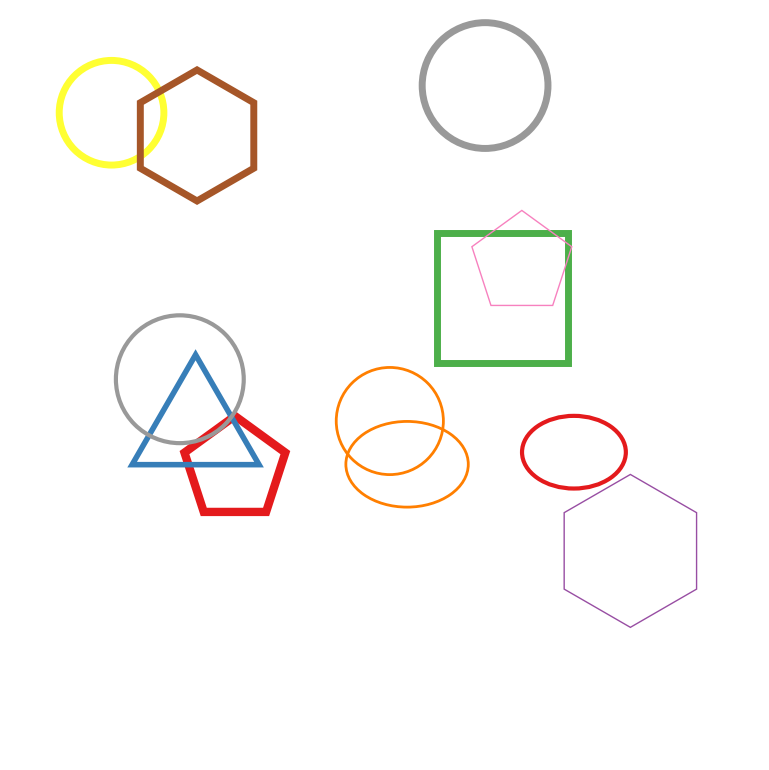[{"shape": "pentagon", "thickness": 3, "radius": 0.34, "center": [0.305, 0.391]}, {"shape": "oval", "thickness": 1.5, "radius": 0.34, "center": [0.745, 0.413]}, {"shape": "triangle", "thickness": 2, "radius": 0.48, "center": [0.254, 0.444]}, {"shape": "square", "thickness": 2.5, "radius": 0.42, "center": [0.653, 0.613]}, {"shape": "hexagon", "thickness": 0.5, "radius": 0.5, "center": [0.819, 0.285]}, {"shape": "oval", "thickness": 1, "radius": 0.4, "center": [0.529, 0.397]}, {"shape": "circle", "thickness": 1, "radius": 0.35, "center": [0.506, 0.453]}, {"shape": "circle", "thickness": 2.5, "radius": 0.34, "center": [0.145, 0.854]}, {"shape": "hexagon", "thickness": 2.5, "radius": 0.43, "center": [0.256, 0.824]}, {"shape": "pentagon", "thickness": 0.5, "radius": 0.34, "center": [0.678, 0.659]}, {"shape": "circle", "thickness": 1.5, "radius": 0.42, "center": [0.234, 0.507]}, {"shape": "circle", "thickness": 2.5, "radius": 0.41, "center": [0.63, 0.889]}]